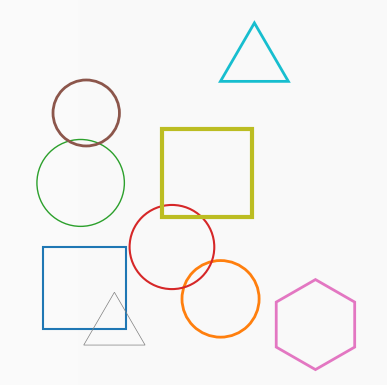[{"shape": "square", "thickness": 1.5, "radius": 0.53, "center": [0.218, 0.251]}, {"shape": "circle", "thickness": 2, "radius": 0.5, "center": [0.569, 0.224]}, {"shape": "circle", "thickness": 1, "radius": 0.56, "center": [0.208, 0.525]}, {"shape": "circle", "thickness": 1.5, "radius": 0.55, "center": [0.444, 0.358]}, {"shape": "circle", "thickness": 2, "radius": 0.43, "center": [0.223, 0.707]}, {"shape": "hexagon", "thickness": 2, "radius": 0.58, "center": [0.814, 0.157]}, {"shape": "triangle", "thickness": 0.5, "radius": 0.46, "center": [0.295, 0.149]}, {"shape": "square", "thickness": 3, "radius": 0.58, "center": [0.534, 0.55]}, {"shape": "triangle", "thickness": 2, "radius": 0.51, "center": [0.657, 0.839]}]